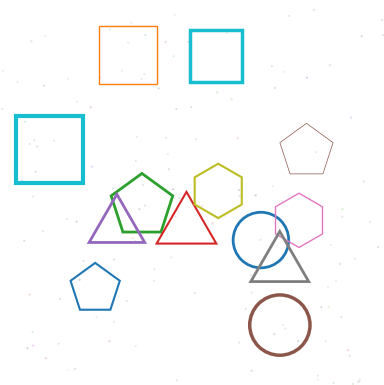[{"shape": "pentagon", "thickness": 1.5, "radius": 0.34, "center": [0.247, 0.25]}, {"shape": "circle", "thickness": 2, "radius": 0.36, "center": [0.678, 0.376]}, {"shape": "square", "thickness": 1, "radius": 0.38, "center": [0.334, 0.857]}, {"shape": "pentagon", "thickness": 2, "radius": 0.42, "center": [0.369, 0.465]}, {"shape": "triangle", "thickness": 1.5, "radius": 0.45, "center": [0.484, 0.412]}, {"shape": "triangle", "thickness": 2, "radius": 0.42, "center": [0.304, 0.412]}, {"shape": "pentagon", "thickness": 0.5, "radius": 0.36, "center": [0.796, 0.607]}, {"shape": "circle", "thickness": 2.5, "radius": 0.39, "center": [0.727, 0.156]}, {"shape": "hexagon", "thickness": 1, "radius": 0.35, "center": [0.777, 0.428]}, {"shape": "triangle", "thickness": 2, "radius": 0.43, "center": [0.727, 0.312]}, {"shape": "hexagon", "thickness": 1.5, "radius": 0.35, "center": [0.567, 0.504]}, {"shape": "square", "thickness": 2.5, "radius": 0.34, "center": [0.561, 0.854]}, {"shape": "square", "thickness": 3, "radius": 0.43, "center": [0.129, 0.611]}]